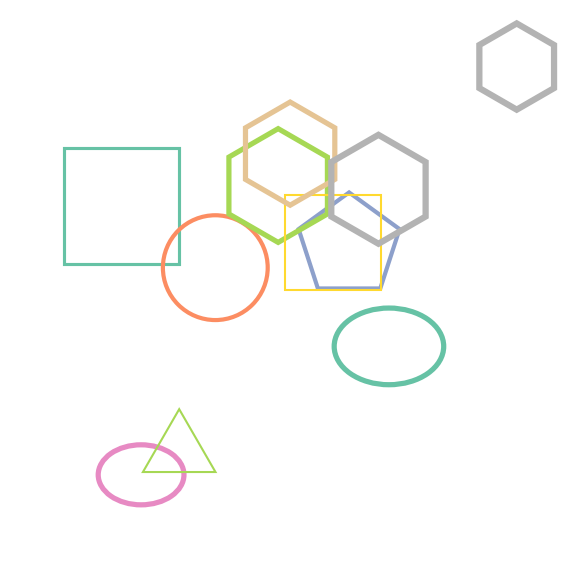[{"shape": "square", "thickness": 1.5, "radius": 0.5, "center": [0.21, 0.643]}, {"shape": "oval", "thickness": 2.5, "radius": 0.47, "center": [0.674, 0.399]}, {"shape": "circle", "thickness": 2, "radius": 0.45, "center": [0.373, 0.536]}, {"shape": "pentagon", "thickness": 2, "radius": 0.46, "center": [0.604, 0.574]}, {"shape": "oval", "thickness": 2.5, "radius": 0.37, "center": [0.244, 0.177]}, {"shape": "hexagon", "thickness": 2.5, "radius": 0.49, "center": [0.482, 0.678]}, {"shape": "triangle", "thickness": 1, "radius": 0.36, "center": [0.31, 0.218]}, {"shape": "square", "thickness": 1, "radius": 0.41, "center": [0.577, 0.579]}, {"shape": "hexagon", "thickness": 2.5, "radius": 0.45, "center": [0.502, 0.733]}, {"shape": "hexagon", "thickness": 3, "radius": 0.47, "center": [0.655, 0.671]}, {"shape": "hexagon", "thickness": 3, "radius": 0.37, "center": [0.895, 0.884]}]